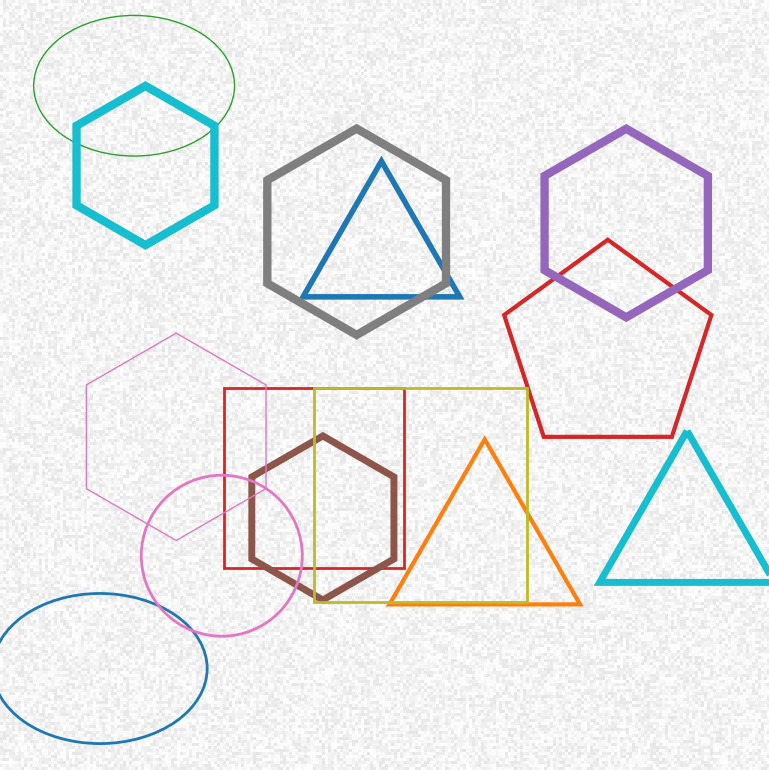[{"shape": "oval", "thickness": 1, "radius": 0.7, "center": [0.13, 0.132]}, {"shape": "triangle", "thickness": 2, "radius": 0.59, "center": [0.495, 0.673]}, {"shape": "triangle", "thickness": 1.5, "radius": 0.71, "center": [0.63, 0.287]}, {"shape": "oval", "thickness": 0.5, "radius": 0.65, "center": [0.174, 0.889]}, {"shape": "pentagon", "thickness": 1.5, "radius": 0.71, "center": [0.789, 0.547]}, {"shape": "square", "thickness": 1, "radius": 0.58, "center": [0.408, 0.379]}, {"shape": "hexagon", "thickness": 3, "radius": 0.61, "center": [0.813, 0.71]}, {"shape": "hexagon", "thickness": 2.5, "radius": 0.53, "center": [0.419, 0.327]}, {"shape": "hexagon", "thickness": 0.5, "radius": 0.67, "center": [0.229, 0.433]}, {"shape": "circle", "thickness": 1, "radius": 0.52, "center": [0.288, 0.278]}, {"shape": "hexagon", "thickness": 3, "radius": 0.67, "center": [0.463, 0.699]}, {"shape": "square", "thickness": 1, "radius": 0.69, "center": [0.546, 0.358]}, {"shape": "hexagon", "thickness": 3, "radius": 0.52, "center": [0.189, 0.785]}, {"shape": "triangle", "thickness": 2.5, "radius": 0.66, "center": [0.892, 0.309]}]